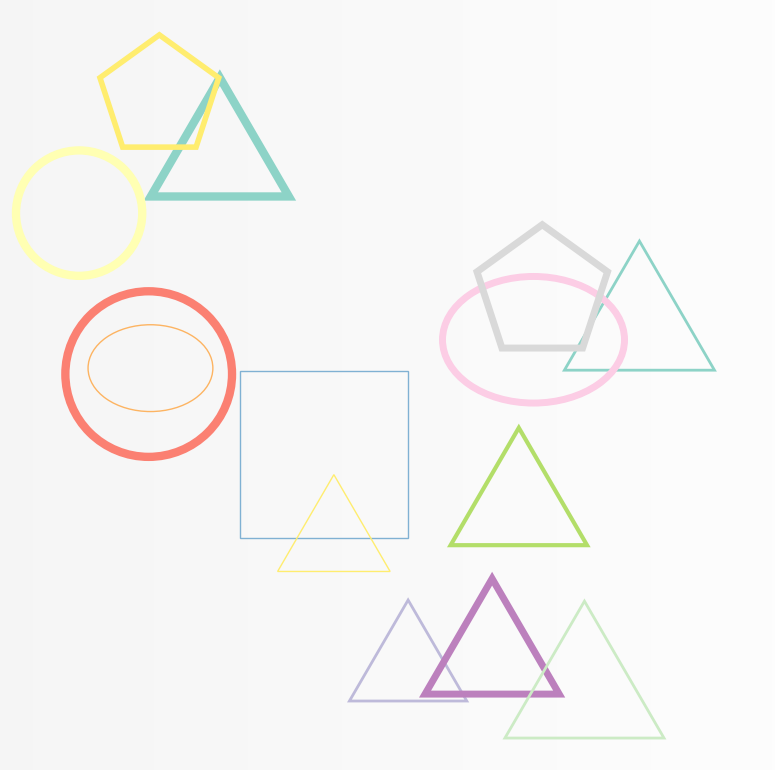[{"shape": "triangle", "thickness": 1, "radius": 0.56, "center": [0.825, 0.575]}, {"shape": "triangle", "thickness": 3, "radius": 0.51, "center": [0.284, 0.796]}, {"shape": "circle", "thickness": 3, "radius": 0.41, "center": [0.102, 0.723]}, {"shape": "triangle", "thickness": 1, "radius": 0.44, "center": [0.527, 0.133]}, {"shape": "circle", "thickness": 3, "radius": 0.54, "center": [0.192, 0.514]}, {"shape": "square", "thickness": 0.5, "radius": 0.54, "center": [0.418, 0.41]}, {"shape": "oval", "thickness": 0.5, "radius": 0.4, "center": [0.194, 0.522]}, {"shape": "triangle", "thickness": 1.5, "radius": 0.51, "center": [0.669, 0.343]}, {"shape": "oval", "thickness": 2.5, "radius": 0.59, "center": [0.688, 0.559]}, {"shape": "pentagon", "thickness": 2.5, "radius": 0.44, "center": [0.7, 0.62]}, {"shape": "triangle", "thickness": 2.5, "radius": 0.5, "center": [0.635, 0.149]}, {"shape": "triangle", "thickness": 1, "radius": 0.59, "center": [0.754, 0.101]}, {"shape": "pentagon", "thickness": 2, "radius": 0.4, "center": [0.206, 0.874]}, {"shape": "triangle", "thickness": 0.5, "radius": 0.42, "center": [0.431, 0.3]}]